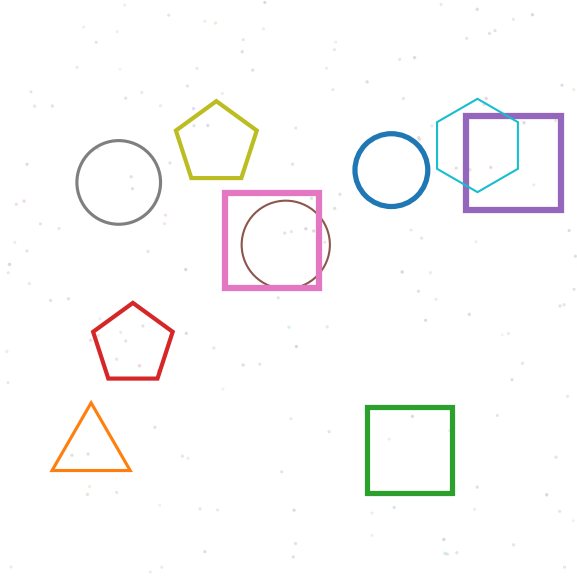[{"shape": "circle", "thickness": 2.5, "radius": 0.32, "center": [0.678, 0.705]}, {"shape": "triangle", "thickness": 1.5, "radius": 0.39, "center": [0.158, 0.223]}, {"shape": "square", "thickness": 2.5, "radius": 0.37, "center": [0.709, 0.22]}, {"shape": "pentagon", "thickness": 2, "radius": 0.36, "center": [0.23, 0.402]}, {"shape": "square", "thickness": 3, "radius": 0.41, "center": [0.89, 0.717]}, {"shape": "circle", "thickness": 1, "radius": 0.38, "center": [0.495, 0.575]}, {"shape": "square", "thickness": 3, "radius": 0.41, "center": [0.471, 0.583]}, {"shape": "circle", "thickness": 1.5, "radius": 0.36, "center": [0.206, 0.683]}, {"shape": "pentagon", "thickness": 2, "radius": 0.37, "center": [0.375, 0.75]}, {"shape": "hexagon", "thickness": 1, "radius": 0.4, "center": [0.827, 0.747]}]